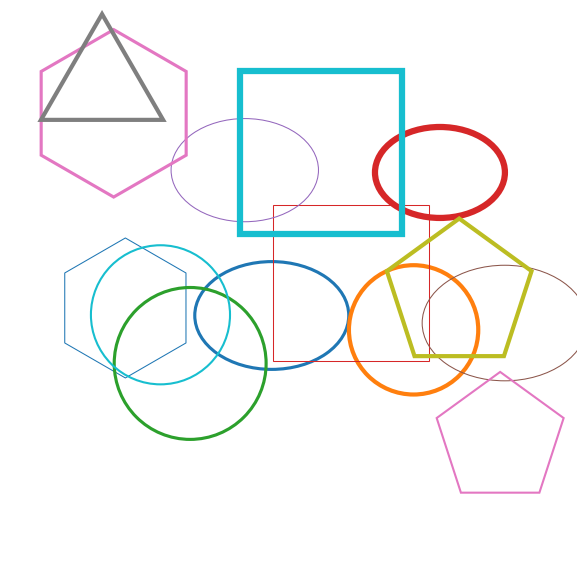[{"shape": "oval", "thickness": 1.5, "radius": 0.67, "center": [0.471, 0.453]}, {"shape": "hexagon", "thickness": 0.5, "radius": 0.61, "center": [0.217, 0.466]}, {"shape": "circle", "thickness": 2, "radius": 0.56, "center": [0.716, 0.428]}, {"shape": "circle", "thickness": 1.5, "radius": 0.66, "center": [0.329, 0.37]}, {"shape": "oval", "thickness": 3, "radius": 0.56, "center": [0.762, 0.7]}, {"shape": "square", "thickness": 0.5, "radius": 0.67, "center": [0.608, 0.51]}, {"shape": "oval", "thickness": 0.5, "radius": 0.64, "center": [0.424, 0.705]}, {"shape": "oval", "thickness": 0.5, "radius": 0.71, "center": [0.874, 0.44]}, {"shape": "pentagon", "thickness": 1, "radius": 0.58, "center": [0.866, 0.24]}, {"shape": "hexagon", "thickness": 1.5, "radius": 0.72, "center": [0.197, 0.803]}, {"shape": "triangle", "thickness": 2, "radius": 0.61, "center": [0.177, 0.853]}, {"shape": "pentagon", "thickness": 2, "radius": 0.66, "center": [0.795, 0.489]}, {"shape": "square", "thickness": 3, "radius": 0.7, "center": [0.556, 0.735]}, {"shape": "circle", "thickness": 1, "radius": 0.6, "center": [0.278, 0.454]}]